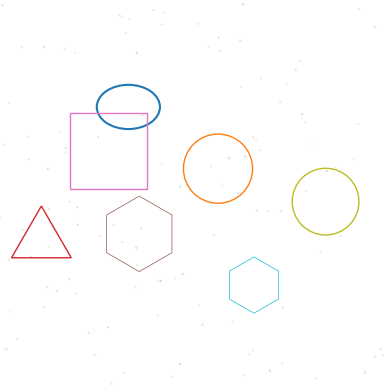[{"shape": "oval", "thickness": 1.5, "radius": 0.41, "center": [0.333, 0.722]}, {"shape": "circle", "thickness": 1, "radius": 0.45, "center": [0.566, 0.562]}, {"shape": "triangle", "thickness": 1, "radius": 0.45, "center": [0.107, 0.375]}, {"shape": "hexagon", "thickness": 0.5, "radius": 0.49, "center": [0.362, 0.393]}, {"shape": "square", "thickness": 1, "radius": 0.5, "center": [0.281, 0.608]}, {"shape": "circle", "thickness": 1, "radius": 0.43, "center": [0.846, 0.476]}, {"shape": "hexagon", "thickness": 0.5, "radius": 0.37, "center": [0.66, 0.26]}]